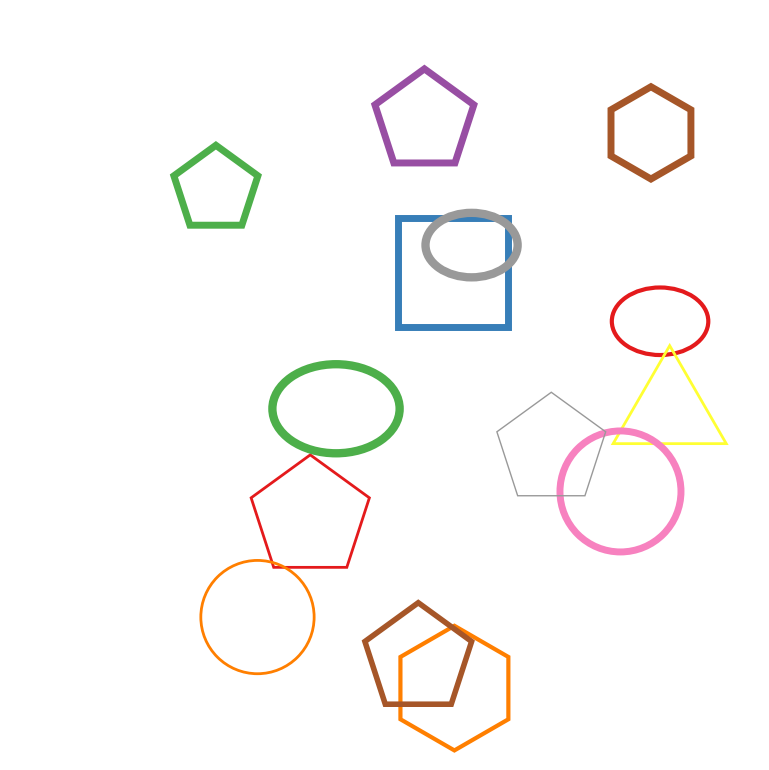[{"shape": "pentagon", "thickness": 1, "radius": 0.4, "center": [0.403, 0.329]}, {"shape": "oval", "thickness": 1.5, "radius": 0.31, "center": [0.857, 0.583]}, {"shape": "square", "thickness": 2.5, "radius": 0.36, "center": [0.589, 0.646]}, {"shape": "pentagon", "thickness": 2.5, "radius": 0.29, "center": [0.28, 0.754]}, {"shape": "oval", "thickness": 3, "radius": 0.41, "center": [0.436, 0.469]}, {"shape": "pentagon", "thickness": 2.5, "radius": 0.34, "center": [0.551, 0.843]}, {"shape": "hexagon", "thickness": 1.5, "radius": 0.4, "center": [0.59, 0.106]}, {"shape": "circle", "thickness": 1, "radius": 0.37, "center": [0.334, 0.199]}, {"shape": "triangle", "thickness": 1, "radius": 0.42, "center": [0.87, 0.466]}, {"shape": "pentagon", "thickness": 2, "radius": 0.36, "center": [0.543, 0.144]}, {"shape": "hexagon", "thickness": 2.5, "radius": 0.3, "center": [0.845, 0.827]}, {"shape": "circle", "thickness": 2.5, "radius": 0.39, "center": [0.806, 0.362]}, {"shape": "oval", "thickness": 3, "radius": 0.3, "center": [0.612, 0.682]}, {"shape": "pentagon", "thickness": 0.5, "radius": 0.37, "center": [0.716, 0.416]}]